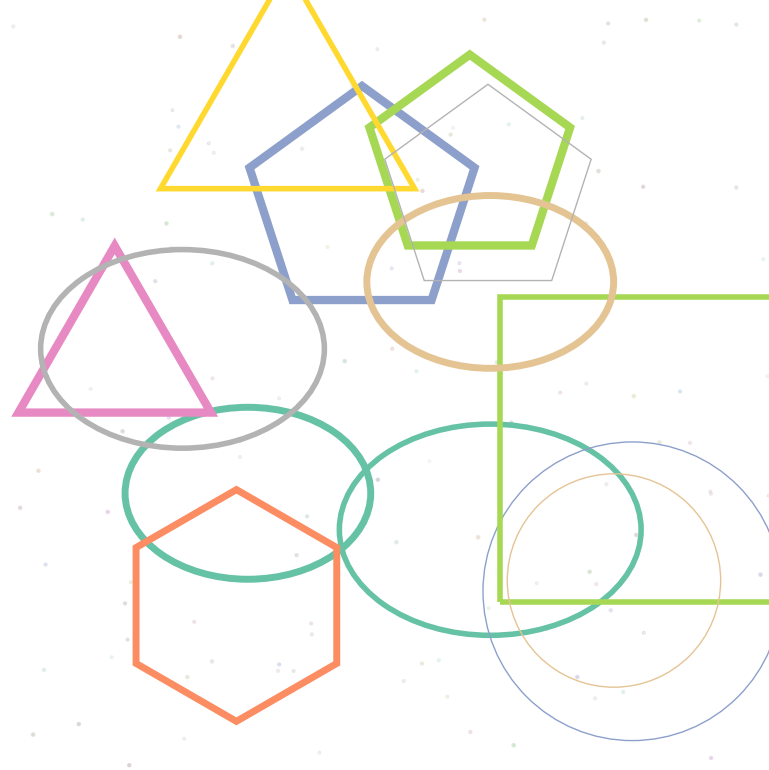[{"shape": "oval", "thickness": 2.5, "radius": 0.8, "center": [0.322, 0.359]}, {"shape": "oval", "thickness": 2, "radius": 0.98, "center": [0.637, 0.312]}, {"shape": "hexagon", "thickness": 2.5, "radius": 0.75, "center": [0.307, 0.214]}, {"shape": "circle", "thickness": 0.5, "radius": 0.97, "center": [0.821, 0.232]}, {"shape": "pentagon", "thickness": 3, "radius": 0.77, "center": [0.47, 0.735]}, {"shape": "triangle", "thickness": 3, "radius": 0.72, "center": [0.149, 0.536]}, {"shape": "square", "thickness": 2, "radius": 0.99, "center": [0.846, 0.416]}, {"shape": "pentagon", "thickness": 3, "radius": 0.69, "center": [0.61, 0.792]}, {"shape": "triangle", "thickness": 2, "radius": 0.95, "center": [0.373, 0.85]}, {"shape": "oval", "thickness": 2.5, "radius": 0.8, "center": [0.637, 0.634]}, {"shape": "circle", "thickness": 0.5, "radius": 0.69, "center": [0.797, 0.246]}, {"shape": "oval", "thickness": 2, "radius": 0.92, "center": [0.237, 0.547]}, {"shape": "pentagon", "thickness": 0.5, "radius": 0.7, "center": [0.634, 0.75]}]